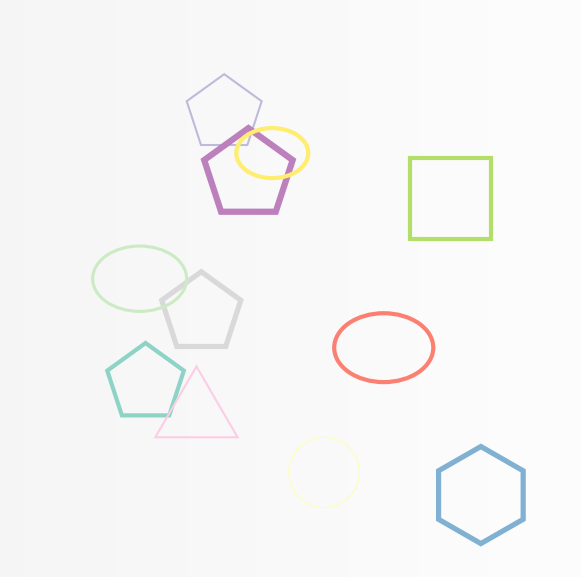[{"shape": "pentagon", "thickness": 2, "radius": 0.35, "center": [0.25, 0.336]}, {"shape": "circle", "thickness": 0.5, "radius": 0.3, "center": [0.558, 0.181]}, {"shape": "pentagon", "thickness": 1, "radius": 0.34, "center": [0.386, 0.803]}, {"shape": "oval", "thickness": 2, "radius": 0.43, "center": [0.66, 0.397]}, {"shape": "hexagon", "thickness": 2.5, "radius": 0.42, "center": [0.827, 0.142]}, {"shape": "square", "thickness": 2, "radius": 0.35, "center": [0.775, 0.656]}, {"shape": "triangle", "thickness": 1, "radius": 0.41, "center": [0.338, 0.283]}, {"shape": "pentagon", "thickness": 2.5, "radius": 0.36, "center": [0.346, 0.457]}, {"shape": "pentagon", "thickness": 3, "radius": 0.4, "center": [0.427, 0.697]}, {"shape": "oval", "thickness": 1.5, "radius": 0.4, "center": [0.24, 0.517]}, {"shape": "oval", "thickness": 2, "radius": 0.31, "center": [0.468, 0.734]}]